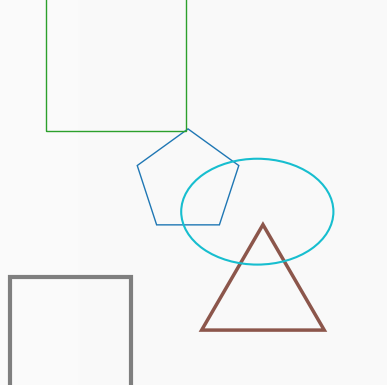[{"shape": "pentagon", "thickness": 1, "radius": 0.69, "center": [0.485, 0.527]}, {"shape": "square", "thickness": 1, "radius": 0.91, "center": [0.299, 0.842]}, {"shape": "triangle", "thickness": 2.5, "radius": 0.91, "center": [0.679, 0.234]}, {"shape": "square", "thickness": 3, "radius": 0.78, "center": [0.182, 0.125]}, {"shape": "oval", "thickness": 1.5, "radius": 0.98, "center": [0.664, 0.45]}]